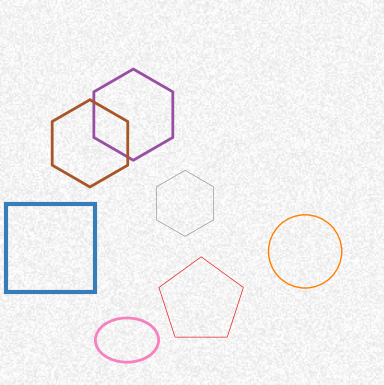[{"shape": "pentagon", "thickness": 0.5, "radius": 0.58, "center": [0.522, 0.218]}, {"shape": "square", "thickness": 3, "radius": 0.57, "center": [0.131, 0.356]}, {"shape": "hexagon", "thickness": 2, "radius": 0.59, "center": [0.346, 0.702]}, {"shape": "circle", "thickness": 1, "radius": 0.48, "center": [0.792, 0.347]}, {"shape": "hexagon", "thickness": 2, "radius": 0.57, "center": [0.234, 0.628]}, {"shape": "oval", "thickness": 2, "radius": 0.41, "center": [0.33, 0.117]}, {"shape": "hexagon", "thickness": 0.5, "radius": 0.43, "center": [0.481, 0.472]}]